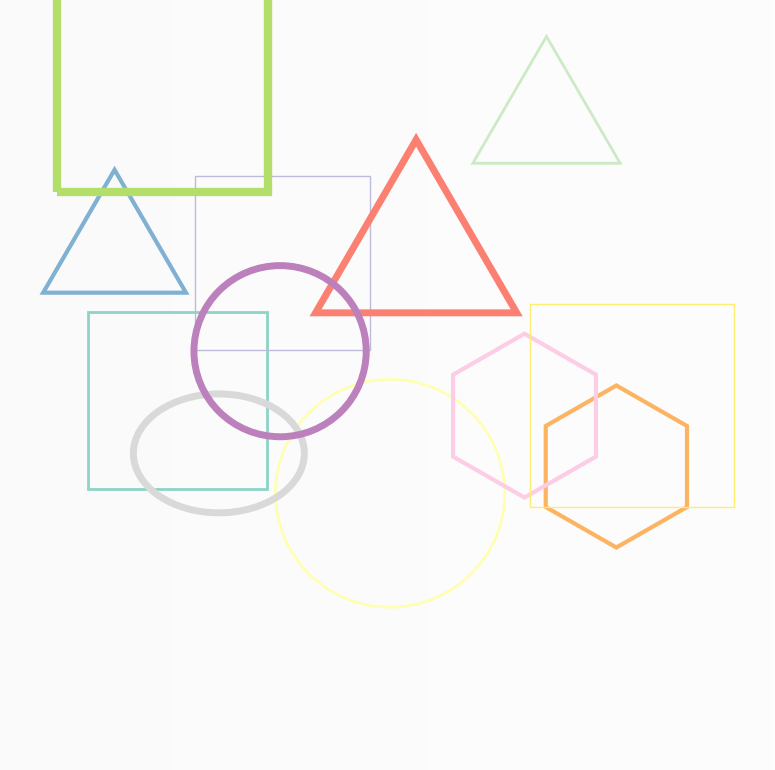[{"shape": "square", "thickness": 1, "radius": 0.58, "center": [0.229, 0.48]}, {"shape": "circle", "thickness": 1, "radius": 0.74, "center": [0.503, 0.359]}, {"shape": "square", "thickness": 0.5, "radius": 0.56, "center": [0.365, 0.659]}, {"shape": "triangle", "thickness": 2.5, "radius": 0.75, "center": [0.537, 0.669]}, {"shape": "triangle", "thickness": 1.5, "radius": 0.53, "center": [0.148, 0.673]}, {"shape": "hexagon", "thickness": 1.5, "radius": 0.53, "center": [0.795, 0.394]}, {"shape": "square", "thickness": 3, "radius": 0.68, "center": [0.21, 0.886]}, {"shape": "hexagon", "thickness": 1.5, "radius": 0.53, "center": [0.677, 0.46]}, {"shape": "oval", "thickness": 2.5, "radius": 0.55, "center": [0.282, 0.411]}, {"shape": "circle", "thickness": 2.5, "radius": 0.56, "center": [0.361, 0.544]}, {"shape": "triangle", "thickness": 1, "radius": 0.55, "center": [0.705, 0.843]}, {"shape": "square", "thickness": 0.5, "radius": 0.66, "center": [0.815, 0.473]}]